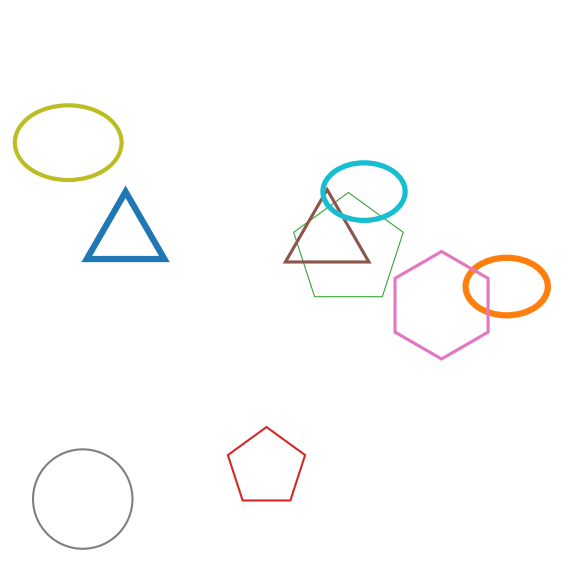[{"shape": "triangle", "thickness": 3, "radius": 0.39, "center": [0.217, 0.589]}, {"shape": "oval", "thickness": 3, "radius": 0.36, "center": [0.877, 0.503]}, {"shape": "pentagon", "thickness": 0.5, "radius": 0.5, "center": [0.603, 0.566]}, {"shape": "pentagon", "thickness": 1, "radius": 0.35, "center": [0.461, 0.189]}, {"shape": "triangle", "thickness": 1.5, "radius": 0.42, "center": [0.566, 0.587]}, {"shape": "hexagon", "thickness": 1.5, "radius": 0.47, "center": [0.765, 0.471]}, {"shape": "circle", "thickness": 1, "radius": 0.43, "center": [0.143, 0.135]}, {"shape": "oval", "thickness": 2, "radius": 0.46, "center": [0.118, 0.752]}, {"shape": "oval", "thickness": 2.5, "radius": 0.36, "center": [0.63, 0.667]}]